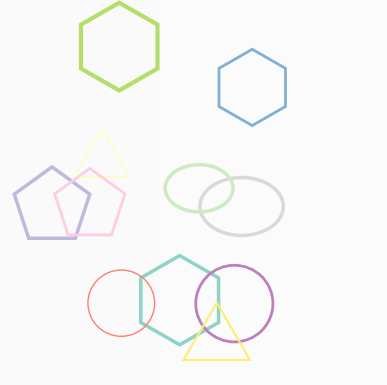[{"shape": "hexagon", "thickness": 2.5, "radius": 0.58, "center": [0.464, 0.22]}, {"shape": "triangle", "thickness": 1, "radius": 0.41, "center": [0.263, 0.582]}, {"shape": "pentagon", "thickness": 2.5, "radius": 0.51, "center": [0.134, 0.464]}, {"shape": "circle", "thickness": 1, "radius": 0.43, "center": [0.313, 0.213]}, {"shape": "hexagon", "thickness": 2, "radius": 0.5, "center": [0.651, 0.773]}, {"shape": "hexagon", "thickness": 3, "radius": 0.57, "center": [0.308, 0.879]}, {"shape": "pentagon", "thickness": 2, "radius": 0.48, "center": [0.232, 0.467]}, {"shape": "oval", "thickness": 2.5, "radius": 0.54, "center": [0.624, 0.464]}, {"shape": "circle", "thickness": 2, "radius": 0.5, "center": [0.605, 0.211]}, {"shape": "oval", "thickness": 2.5, "radius": 0.44, "center": [0.514, 0.511]}, {"shape": "triangle", "thickness": 1.5, "radius": 0.5, "center": [0.559, 0.115]}]